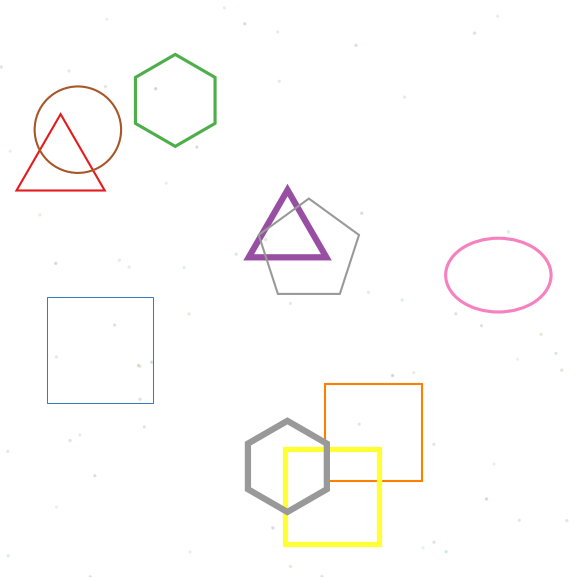[{"shape": "triangle", "thickness": 1, "radius": 0.44, "center": [0.105, 0.713]}, {"shape": "square", "thickness": 0.5, "radius": 0.46, "center": [0.174, 0.393]}, {"shape": "hexagon", "thickness": 1.5, "radius": 0.4, "center": [0.303, 0.825]}, {"shape": "triangle", "thickness": 3, "radius": 0.39, "center": [0.498, 0.592]}, {"shape": "square", "thickness": 1, "radius": 0.42, "center": [0.647, 0.251]}, {"shape": "square", "thickness": 2.5, "radius": 0.41, "center": [0.575, 0.14]}, {"shape": "circle", "thickness": 1, "radius": 0.37, "center": [0.135, 0.775]}, {"shape": "oval", "thickness": 1.5, "radius": 0.46, "center": [0.863, 0.523]}, {"shape": "pentagon", "thickness": 1, "radius": 0.46, "center": [0.535, 0.564]}, {"shape": "hexagon", "thickness": 3, "radius": 0.39, "center": [0.498, 0.192]}]